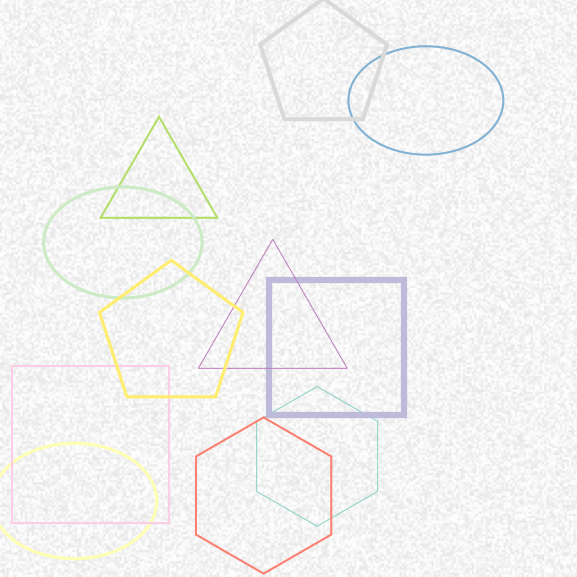[{"shape": "hexagon", "thickness": 0.5, "radius": 0.6, "center": [0.549, 0.209]}, {"shape": "oval", "thickness": 1.5, "radius": 0.71, "center": [0.129, 0.132]}, {"shape": "square", "thickness": 3, "radius": 0.58, "center": [0.582, 0.398]}, {"shape": "hexagon", "thickness": 1, "radius": 0.68, "center": [0.456, 0.141]}, {"shape": "oval", "thickness": 1, "radius": 0.67, "center": [0.737, 0.825]}, {"shape": "triangle", "thickness": 1, "radius": 0.58, "center": [0.275, 0.68]}, {"shape": "square", "thickness": 1, "radius": 0.68, "center": [0.157, 0.229]}, {"shape": "pentagon", "thickness": 2, "radius": 0.58, "center": [0.56, 0.886]}, {"shape": "triangle", "thickness": 0.5, "radius": 0.74, "center": [0.472, 0.436]}, {"shape": "oval", "thickness": 1.5, "radius": 0.69, "center": [0.213, 0.579]}, {"shape": "pentagon", "thickness": 1.5, "radius": 0.65, "center": [0.297, 0.418]}]